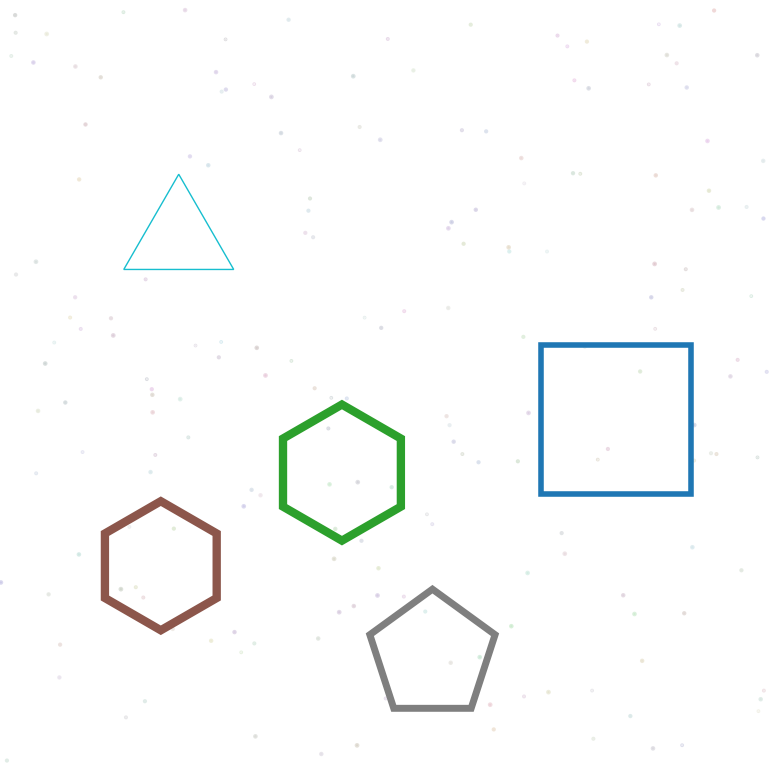[{"shape": "square", "thickness": 2, "radius": 0.48, "center": [0.8, 0.455]}, {"shape": "hexagon", "thickness": 3, "radius": 0.44, "center": [0.444, 0.386]}, {"shape": "hexagon", "thickness": 3, "radius": 0.42, "center": [0.209, 0.265]}, {"shape": "pentagon", "thickness": 2.5, "radius": 0.43, "center": [0.562, 0.149]}, {"shape": "triangle", "thickness": 0.5, "radius": 0.41, "center": [0.232, 0.691]}]